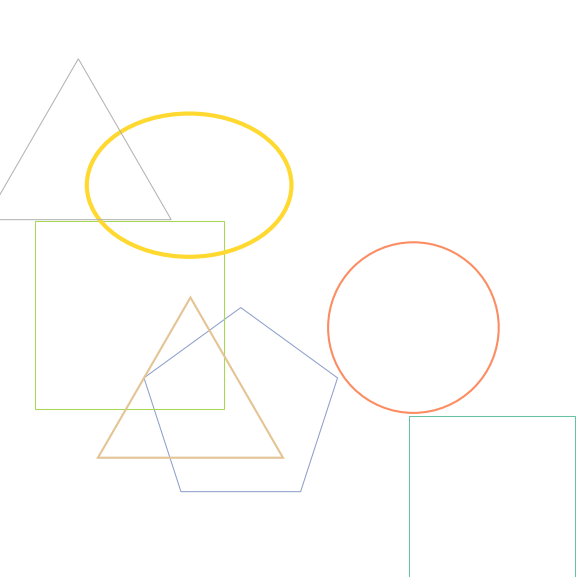[{"shape": "square", "thickness": 0.5, "radius": 0.72, "center": [0.852, 0.136]}, {"shape": "circle", "thickness": 1, "radius": 0.74, "center": [0.716, 0.432]}, {"shape": "pentagon", "thickness": 0.5, "radius": 0.88, "center": [0.417, 0.29]}, {"shape": "square", "thickness": 0.5, "radius": 0.82, "center": [0.225, 0.454]}, {"shape": "oval", "thickness": 2, "radius": 0.89, "center": [0.328, 0.678]}, {"shape": "triangle", "thickness": 1, "radius": 0.92, "center": [0.33, 0.299]}, {"shape": "triangle", "thickness": 0.5, "radius": 0.93, "center": [0.136, 0.712]}]